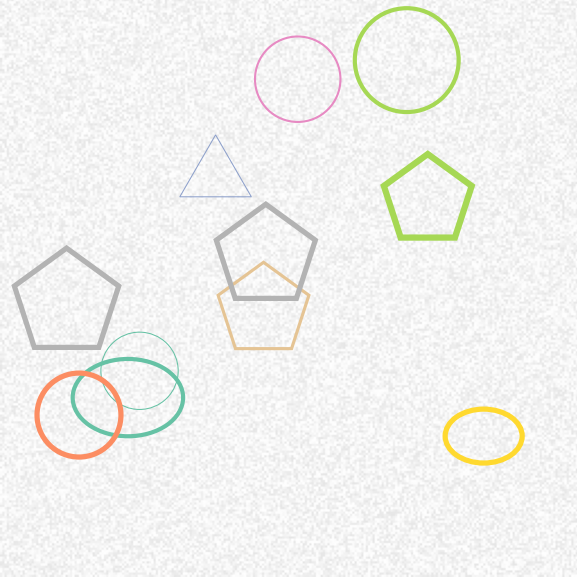[{"shape": "circle", "thickness": 0.5, "radius": 0.33, "center": [0.242, 0.357]}, {"shape": "oval", "thickness": 2, "radius": 0.48, "center": [0.221, 0.311]}, {"shape": "circle", "thickness": 2.5, "radius": 0.36, "center": [0.137, 0.28]}, {"shape": "triangle", "thickness": 0.5, "radius": 0.36, "center": [0.373, 0.694]}, {"shape": "circle", "thickness": 1, "radius": 0.37, "center": [0.516, 0.862]}, {"shape": "pentagon", "thickness": 3, "radius": 0.4, "center": [0.741, 0.652]}, {"shape": "circle", "thickness": 2, "radius": 0.45, "center": [0.704, 0.895]}, {"shape": "oval", "thickness": 2.5, "radius": 0.33, "center": [0.838, 0.244]}, {"shape": "pentagon", "thickness": 1.5, "radius": 0.41, "center": [0.456, 0.462]}, {"shape": "pentagon", "thickness": 2.5, "radius": 0.48, "center": [0.115, 0.474]}, {"shape": "pentagon", "thickness": 2.5, "radius": 0.45, "center": [0.46, 0.555]}]